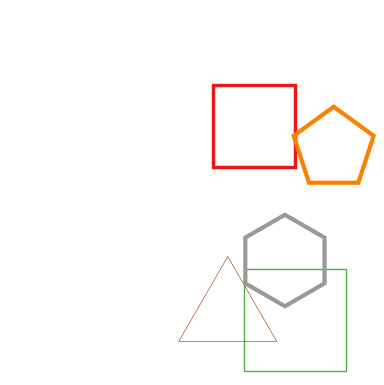[{"shape": "square", "thickness": 2.5, "radius": 0.53, "center": [0.659, 0.673]}, {"shape": "square", "thickness": 1, "radius": 0.67, "center": [0.766, 0.169]}, {"shape": "pentagon", "thickness": 3, "radius": 0.55, "center": [0.867, 0.614]}, {"shape": "triangle", "thickness": 0.5, "radius": 0.74, "center": [0.592, 0.186]}, {"shape": "hexagon", "thickness": 3, "radius": 0.59, "center": [0.74, 0.323]}]